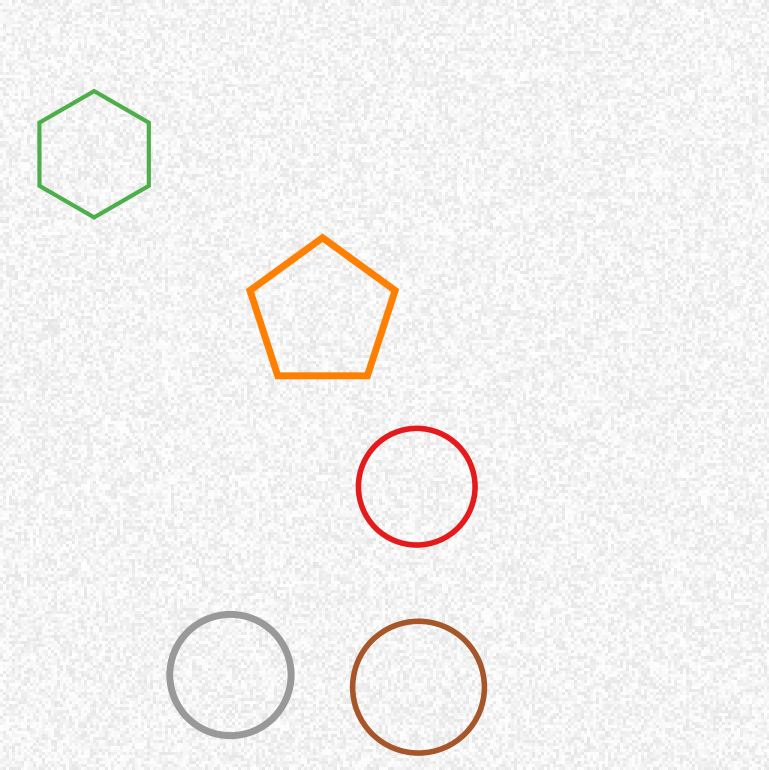[{"shape": "circle", "thickness": 2, "radius": 0.38, "center": [0.541, 0.368]}, {"shape": "hexagon", "thickness": 1.5, "radius": 0.41, "center": [0.122, 0.8]}, {"shape": "pentagon", "thickness": 2.5, "radius": 0.5, "center": [0.419, 0.592]}, {"shape": "circle", "thickness": 2, "radius": 0.43, "center": [0.544, 0.108]}, {"shape": "circle", "thickness": 2.5, "radius": 0.39, "center": [0.299, 0.123]}]